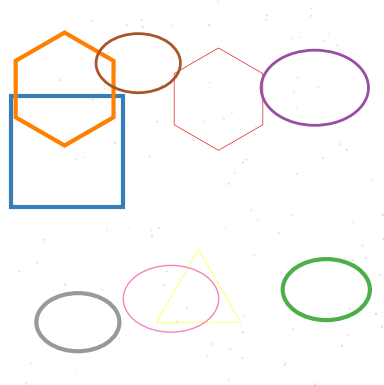[{"shape": "hexagon", "thickness": 0.5, "radius": 0.66, "center": [0.568, 0.742]}, {"shape": "square", "thickness": 3, "radius": 0.73, "center": [0.173, 0.607]}, {"shape": "oval", "thickness": 3, "radius": 0.57, "center": [0.848, 0.248]}, {"shape": "oval", "thickness": 2, "radius": 0.7, "center": [0.818, 0.772]}, {"shape": "hexagon", "thickness": 3, "radius": 0.73, "center": [0.168, 0.769]}, {"shape": "triangle", "thickness": 0.5, "radius": 0.64, "center": [0.516, 0.225]}, {"shape": "oval", "thickness": 2, "radius": 0.55, "center": [0.359, 0.836]}, {"shape": "oval", "thickness": 1, "radius": 0.62, "center": [0.444, 0.224]}, {"shape": "oval", "thickness": 3, "radius": 0.54, "center": [0.202, 0.163]}]